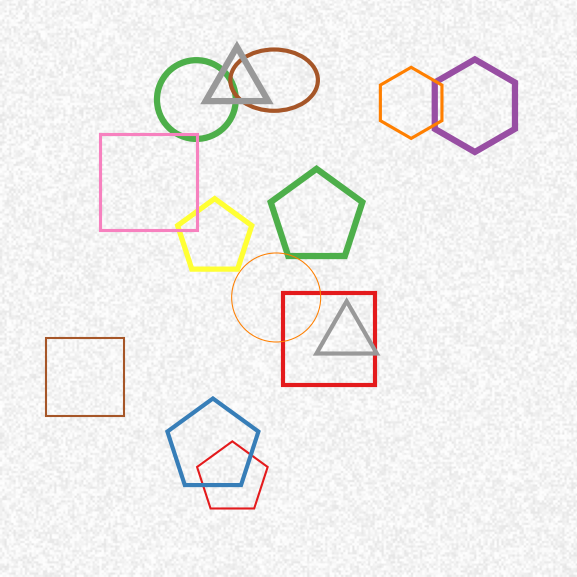[{"shape": "pentagon", "thickness": 1, "radius": 0.32, "center": [0.402, 0.171]}, {"shape": "square", "thickness": 2, "radius": 0.4, "center": [0.57, 0.412]}, {"shape": "pentagon", "thickness": 2, "radius": 0.41, "center": [0.369, 0.226]}, {"shape": "circle", "thickness": 3, "radius": 0.34, "center": [0.34, 0.827]}, {"shape": "pentagon", "thickness": 3, "radius": 0.42, "center": [0.548, 0.623]}, {"shape": "hexagon", "thickness": 3, "radius": 0.4, "center": [0.822, 0.816]}, {"shape": "hexagon", "thickness": 1.5, "radius": 0.31, "center": [0.712, 0.821]}, {"shape": "circle", "thickness": 0.5, "radius": 0.39, "center": [0.478, 0.484]}, {"shape": "pentagon", "thickness": 2.5, "radius": 0.34, "center": [0.372, 0.588]}, {"shape": "oval", "thickness": 2, "radius": 0.38, "center": [0.475, 0.86]}, {"shape": "square", "thickness": 1, "radius": 0.34, "center": [0.147, 0.347]}, {"shape": "square", "thickness": 1.5, "radius": 0.42, "center": [0.257, 0.684]}, {"shape": "triangle", "thickness": 3, "radius": 0.31, "center": [0.41, 0.855]}, {"shape": "triangle", "thickness": 2, "radius": 0.3, "center": [0.6, 0.417]}]